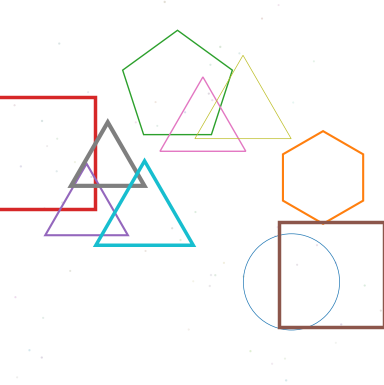[{"shape": "circle", "thickness": 0.5, "radius": 0.63, "center": [0.757, 0.268]}, {"shape": "hexagon", "thickness": 1.5, "radius": 0.6, "center": [0.839, 0.539]}, {"shape": "pentagon", "thickness": 1, "radius": 0.75, "center": [0.461, 0.772]}, {"shape": "square", "thickness": 2.5, "radius": 0.73, "center": [0.1, 0.603]}, {"shape": "triangle", "thickness": 1.5, "radius": 0.62, "center": [0.225, 0.451]}, {"shape": "square", "thickness": 2.5, "radius": 0.68, "center": [0.861, 0.288]}, {"shape": "triangle", "thickness": 1, "radius": 0.64, "center": [0.527, 0.671]}, {"shape": "triangle", "thickness": 3, "radius": 0.55, "center": [0.28, 0.572]}, {"shape": "triangle", "thickness": 0.5, "radius": 0.72, "center": [0.631, 0.712]}, {"shape": "triangle", "thickness": 2.5, "radius": 0.73, "center": [0.375, 0.436]}]